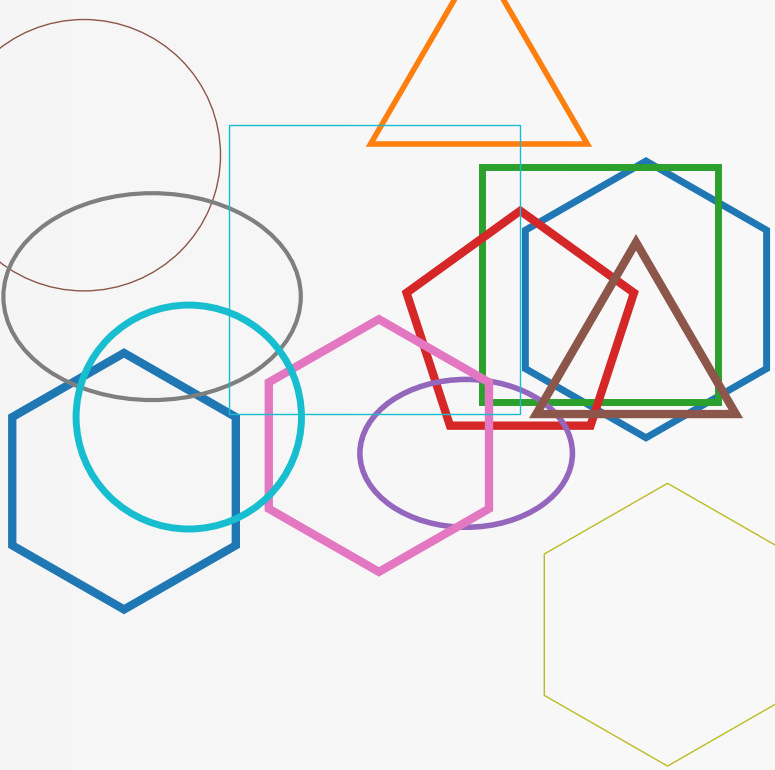[{"shape": "hexagon", "thickness": 2.5, "radius": 0.9, "center": [0.834, 0.611]}, {"shape": "hexagon", "thickness": 3, "radius": 0.83, "center": [0.16, 0.375]}, {"shape": "triangle", "thickness": 2, "radius": 0.81, "center": [0.618, 0.894]}, {"shape": "square", "thickness": 2.5, "radius": 0.76, "center": [0.774, 0.631]}, {"shape": "pentagon", "thickness": 3, "radius": 0.77, "center": [0.671, 0.572]}, {"shape": "oval", "thickness": 2, "radius": 0.69, "center": [0.602, 0.411]}, {"shape": "circle", "thickness": 0.5, "radius": 0.88, "center": [0.108, 0.798]}, {"shape": "triangle", "thickness": 3, "radius": 0.74, "center": [0.821, 0.537]}, {"shape": "hexagon", "thickness": 3, "radius": 0.82, "center": [0.489, 0.421]}, {"shape": "oval", "thickness": 1.5, "radius": 0.96, "center": [0.196, 0.615]}, {"shape": "hexagon", "thickness": 0.5, "radius": 0.92, "center": [0.861, 0.189]}, {"shape": "circle", "thickness": 2.5, "radius": 0.73, "center": [0.244, 0.458]}, {"shape": "square", "thickness": 0.5, "radius": 0.94, "center": [0.483, 0.65]}]